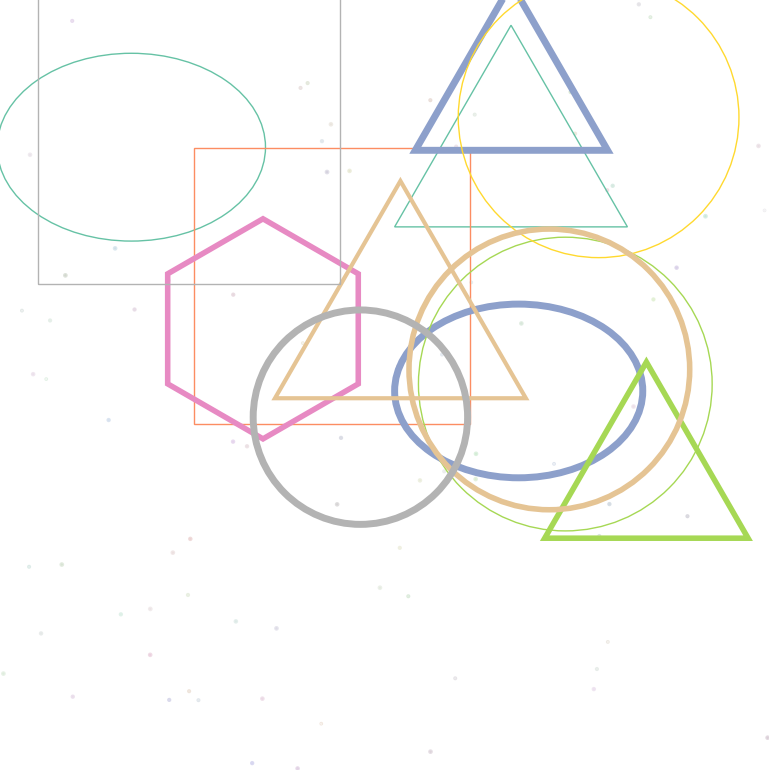[{"shape": "oval", "thickness": 0.5, "radius": 0.87, "center": [0.171, 0.809]}, {"shape": "triangle", "thickness": 0.5, "radius": 0.87, "center": [0.664, 0.793]}, {"shape": "square", "thickness": 0.5, "radius": 0.9, "center": [0.431, 0.629]}, {"shape": "triangle", "thickness": 2.5, "radius": 0.72, "center": [0.664, 0.877]}, {"shape": "oval", "thickness": 2.5, "radius": 0.81, "center": [0.674, 0.492]}, {"shape": "hexagon", "thickness": 2, "radius": 0.71, "center": [0.342, 0.573]}, {"shape": "circle", "thickness": 0.5, "radius": 0.95, "center": [0.734, 0.501]}, {"shape": "triangle", "thickness": 2, "radius": 0.76, "center": [0.839, 0.377]}, {"shape": "circle", "thickness": 0.5, "radius": 0.91, "center": [0.777, 0.848]}, {"shape": "triangle", "thickness": 1.5, "radius": 0.94, "center": [0.52, 0.577]}, {"shape": "circle", "thickness": 2, "radius": 0.91, "center": [0.713, 0.52]}, {"shape": "square", "thickness": 0.5, "radius": 0.98, "center": [0.245, 0.827]}, {"shape": "circle", "thickness": 2.5, "radius": 0.7, "center": [0.468, 0.458]}]